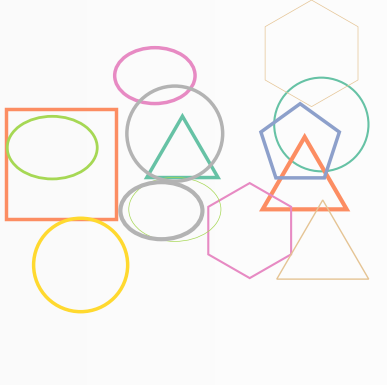[{"shape": "triangle", "thickness": 2.5, "radius": 0.53, "center": [0.471, 0.592]}, {"shape": "circle", "thickness": 1.5, "radius": 0.61, "center": [0.829, 0.677]}, {"shape": "triangle", "thickness": 3, "radius": 0.63, "center": [0.786, 0.519]}, {"shape": "square", "thickness": 2.5, "radius": 0.71, "center": [0.157, 0.574]}, {"shape": "pentagon", "thickness": 2.5, "radius": 0.53, "center": [0.775, 0.624]}, {"shape": "hexagon", "thickness": 1.5, "radius": 0.62, "center": [0.644, 0.401]}, {"shape": "oval", "thickness": 2.5, "radius": 0.52, "center": [0.4, 0.804]}, {"shape": "oval", "thickness": 0.5, "radius": 0.59, "center": [0.451, 0.456]}, {"shape": "oval", "thickness": 2, "radius": 0.58, "center": [0.135, 0.617]}, {"shape": "circle", "thickness": 2.5, "radius": 0.61, "center": [0.208, 0.312]}, {"shape": "hexagon", "thickness": 0.5, "radius": 0.69, "center": [0.804, 0.861]}, {"shape": "triangle", "thickness": 1, "radius": 0.68, "center": [0.833, 0.344]}, {"shape": "circle", "thickness": 2.5, "radius": 0.62, "center": [0.451, 0.653]}, {"shape": "oval", "thickness": 3, "radius": 0.53, "center": [0.417, 0.453]}]